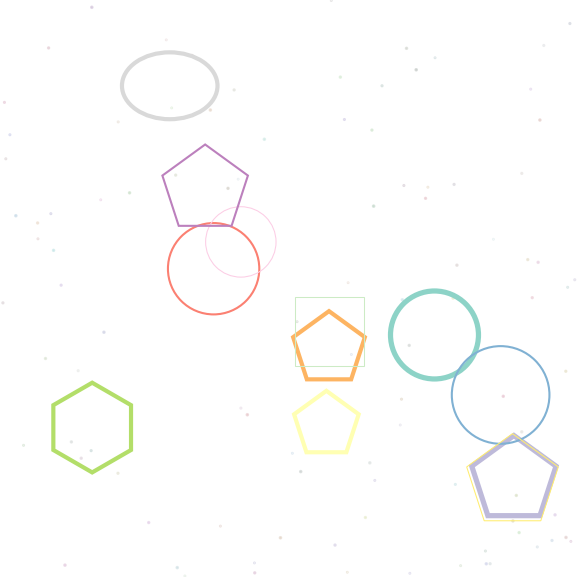[{"shape": "circle", "thickness": 2.5, "radius": 0.38, "center": [0.752, 0.419]}, {"shape": "pentagon", "thickness": 2, "radius": 0.29, "center": [0.565, 0.264]}, {"shape": "pentagon", "thickness": 2.5, "radius": 0.38, "center": [0.89, 0.168]}, {"shape": "circle", "thickness": 1, "radius": 0.4, "center": [0.37, 0.534]}, {"shape": "circle", "thickness": 1, "radius": 0.42, "center": [0.867, 0.315]}, {"shape": "pentagon", "thickness": 2, "radius": 0.33, "center": [0.57, 0.395]}, {"shape": "hexagon", "thickness": 2, "radius": 0.39, "center": [0.16, 0.259]}, {"shape": "circle", "thickness": 0.5, "radius": 0.3, "center": [0.417, 0.58]}, {"shape": "oval", "thickness": 2, "radius": 0.41, "center": [0.294, 0.851]}, {"shape": "pentagon", "thickness": 1, "radius": 0.39, "center": [0.355, 0.671]}, {"shape": "square", "thickness": 0.5, "radius": 0.3, "center": [0.57, 0.426]}, {"shape": "pentagon", "thickness": 0.5, "radius": 0.42, "center": [0.887, 0.165]}]